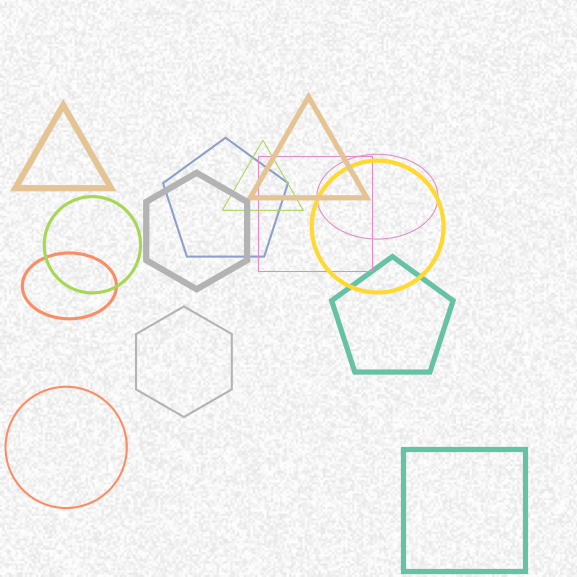[{"shape": "pentagon", "thickness": 2.5, "radius": 0.55, "center": [0.679, 0.444]}, {"shape": "square", "thickness": 2.5, "radius": 0.53, "center": [0.803, 0.116]}, {"shape": "oval", "thickness": 1.5, "radius": 0.41, "center": [0.12, 0.504]}, {"shape": "circle", "thickness": 1, "radius": 0.53, "center": [0.115, 0.224]}, {"shape": "pentagon", "thickness": 1, "radius": 0.57, "center": [0.391, 0.647]}, {"shape": "oval", "thickness": 0.5, "radius": 0.52, "center": [0.654, 0.659]}, {"shape": "square", "thickness": 0.5, "radius": 0.5, "center": [0.545, 0.63]}, {"shape": "triangle", "thickness": 0.5, "radius": 0.41, "center": [0.455, 0.675]}, {"shape": "circle", "thickness": 1.5, "radius": 0.42, "center": [0.16, 0.575]}, {"shape": "circle", "thickness": 2, "radius": 0.57, "center": [0.654, 0.607]}, {"shape": "triangle", "thickness": 3, "radius": 0.48, "center": [0.109, 0.721]}, {"shape": "triangle", "thickness": 2.5, "radius": 0.58, "center": [0.534, 0.715]}, {"shape": "hexagon", "thickness": 3, "radius": 0.5, "center": [0.341, 0.599]}, {"shape": "hexagon", "thickness": 1, "radius": 0.48, "center": [0.318, 0.373]}]